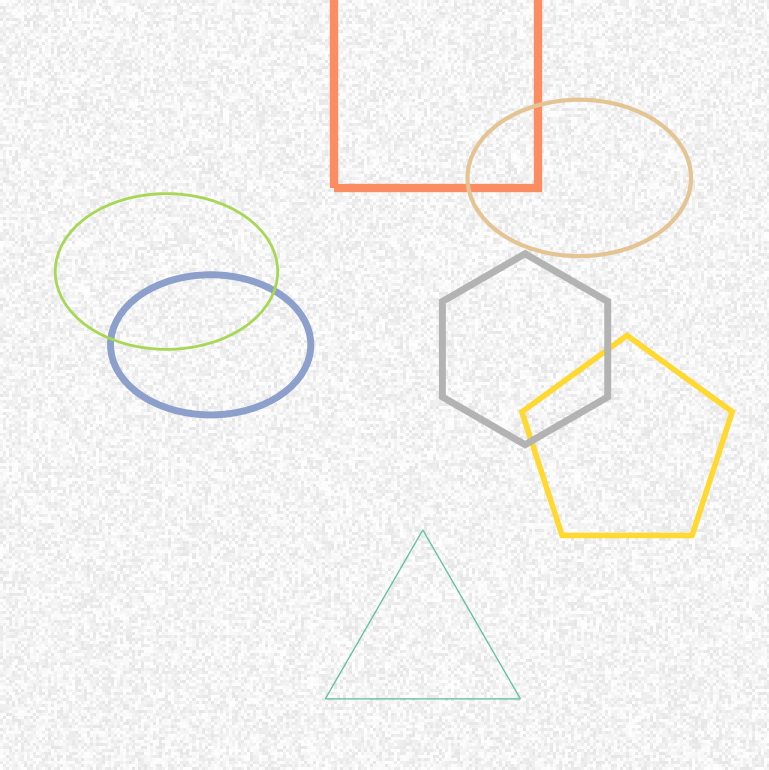[{"shape": "triangle", "thickness": 0.5, "radius": 0.73, "center": [0.549, 0.166]}, {"shape": "square", "thickness": 3, "radius": 0.66, "center": [0.566, 0.888]}, {"shape": "oval", "thickness": 2.5, "radius": 0.65, "center": [0.274, 0.552]}, {"shape": "oval", "thickness": 1, "radius": 0.72, "center": [0.216, 0.647]}, {"shape": "pentagon", "thickness": 2, "radius": 0.72, "center": [0.814, 0.421]}, {"shape": "oval", "thickness": 1.5, "radius": 0.73, "center": [0.752, 0.769]}, {"shape": "hexagon", "thickness": 2.5, "radius": 0.62, "center": [0.682, 0.546]}]